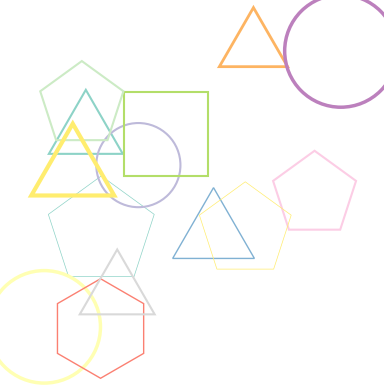[{"shape": "pentagon", "thickness": 0.5, "radius": 0.72, "center": [0.263, 0.398]}, {"shape": "triangle", "thickness": 1.5, "radius": 0.55, "center": [0.223, 0.656]}, {"shape": "circle", "thickness": 2.5, "radius": 0.73, "center": [0.115, 0.151]}, {"shape": "circle", "thickness": 1.5, "radius": 0.55, "center": [0.359, 0.571]}, {"shape": "hexagon", "thickness": 1, "radius": 0.65, "center": [0.261, 0.147]}, {"shape": "triangle", "thickness": 1, "radius": 0.61, "center": [0.555, 0.39]}, {"shape": "triangle", "thickness": 2, "radius": 0.51, "center": [0.658, 0.878]}, {"shape": "square", "thickness": 1.5, "radius": 0.54, "center": [0.431, 0.653]}, {"shape": "pentagon", "thickness": 1.5, "radius": 0.57, "center": [0.817, 0.495]}, {"shape": "triangle", "thickness": 1.5, "radius": 0.56, "center": [0.304, 0.24]}, {"shape": "circle", "thickness": 2.5, "radius": 0.73, "center": [0.885, 0.868]}, {"shape": "pentagon", "thickness": 1.5, "radius": 0.57, "center": [0.213, 0.728]}, {"shape": "pentagon", "thickness": 0.5, "radius": 0.63, "center": [0.637, 0.402]}, {"shape": "triangle", "thickness": 3, "radius": 0.62, "center": [0.189, 0.554]}]